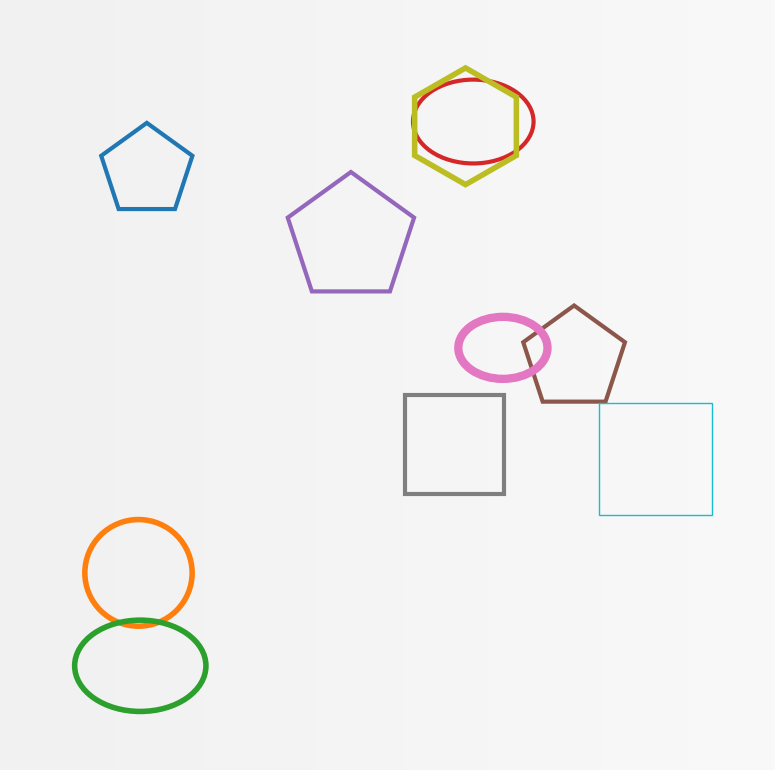[{"shape": "pentagon", "thickness": 1.5, "radius": 0.31, "center": [0.189, 0.779]}, {"shape": "circle", "thickness": 2, "radius": 0.35, "center": [0.179, 0.256]}, {"shape": "oval", "thickness": 2, "radius": 0.42, "center": [0.181, 0.135]}, {"shape": "oval", "thickness": 1.5, "radius": 0.39, "center": [0.611, 0.842]}, {"shape": "pentagon", "thickness": 1.5, "radius": 0.43, "center": [0.453, 0.691]}, {"shape": "pentagon", "thickness": 1.5, "radius": 0.35, "center": [0.741, 0.534]}, {"shape": "oval", "thickness": 3, "radius": 0.29, "center": [0.649, 0.548]}, {"shape": "square", "thickness": 1.5, "radius": 0.32, "center": [0.586, 0.423]}, {"shape": "hexagon", "thickness": 2, "radius": 0.38, "center": [0.601, 0.836]}, {"shape": "square", "thickness": 0.5, "radius": 0.36, "center": [0.846, 0.404]}]